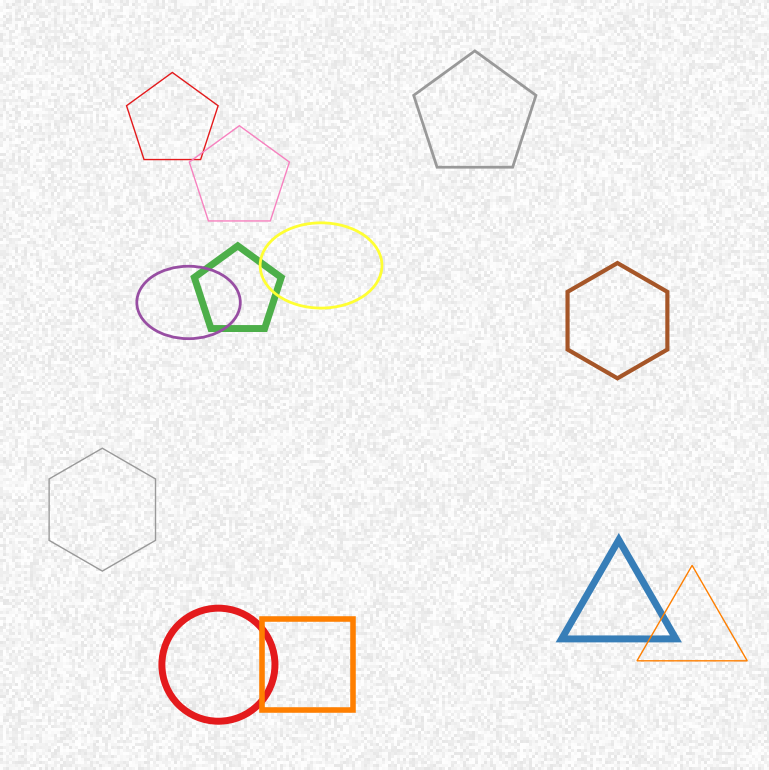[{"shape": "circle", "thickness": 2.5, "radius": 0.37, "center": [0.284, 0.137]}, {"shape": "pentagon", "thickness": 0.5, "radius": 0.31, "center": [0.224, 0.843]}, {"shape": "triangle", "thickness": 2.5, "radius": 0.43, "center": [0.804, 0.213]}, {"shape": "pentagon", "thickness": 2.5, "radius": 0.3, "center": [0.309, 0.621]}, {"shape": "oval", "thickness": 1, "radius": 0.34, "center": [0.245, 0.607]}, {"shape": "triangle", "thickness": 0.5, "radius": 0.41, "center": [0.899, 0.183]}, {"shape": "square", "thickness": 2, "radius": 0.29, "center": [0.4, 0.137]}, {"shape": "oval", "thickness": 1, "radius": 0.4, "center": [0.417, 0.655]}, {"shape": "hexagon", "thickness": 1.5, "radius": 0.37, "center": [0.802, 0.584]}, {"shape": "pentagon", "thickness": 0.5, "radius": 0.34, "center": [0.311, 0.768]}, {"shape": "hexagon", "thickness": 0.5, "radius": 0.4, "center": [0.133, 0.338]}, {"shape": "pentagon", "thickness": 1, "radius": 0.42, "center": [0.617, 0.85]}]